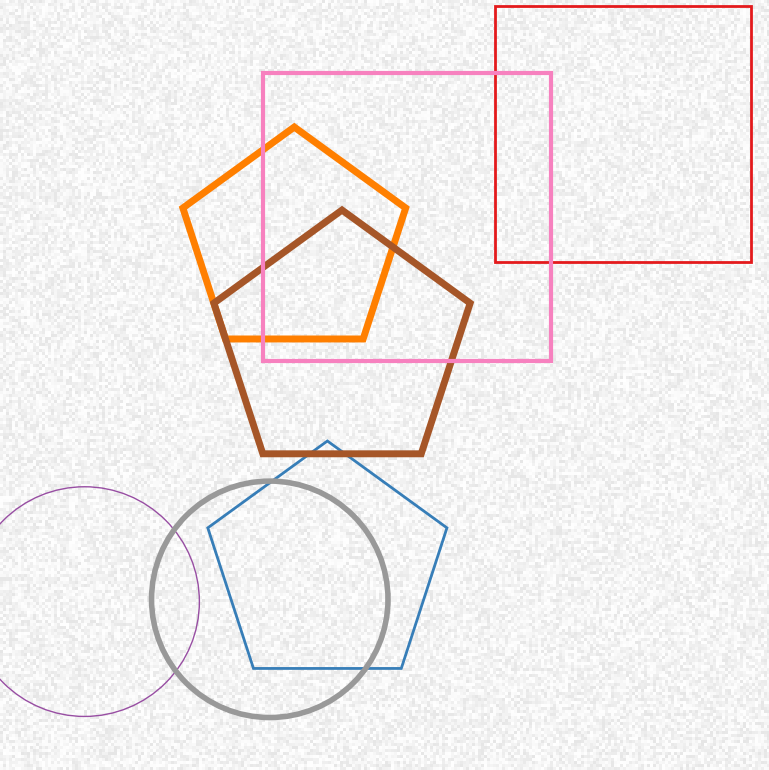[{"shape": "square", "thickness": 1, "radius": 0.83, "center": [0.809, 0.826]}, {"shape": "pentagon", "thickness": 1, "radius": 0.82, "center": [0.425, 0.264]}, {"shape": "circle", "thickness": 0.5, "radius": 0.75, "center": [0.11, 0.219]}, {"shape": "pentagon", "thickness": 2.5, "radius": 0.76, "center": [0.382, 0.683]}, {"shape": "pentagon", "thickness": 2.5, "radius": 0.87, "center": [0.444, 0.552]}, {"shape": "square", "thickness": 1.5, "radius": 0.94, "center": [0.528, 0.718]}, {"shape": "circle", "thickness": 2, "radius": 0.77, "center": [0.35, 0.222]}]